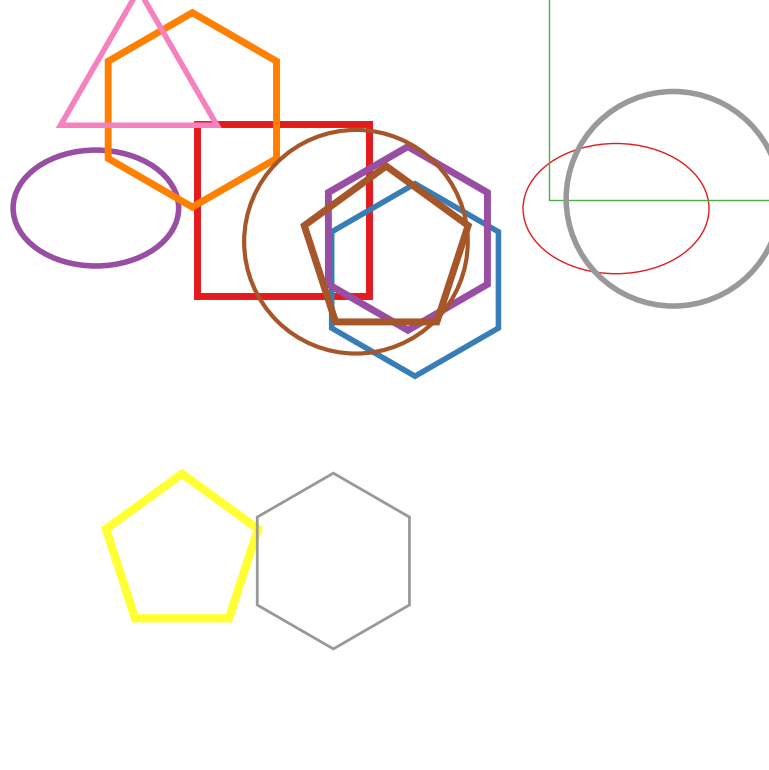[{"shape": "oval", "thickness": 0.5, "radius": 0.6, "center": [0.8, 0.729]}, {"shape": "square", "thickness": 2.5, "radius": 0.56, "center": [0.368, 0.728]}, {"shape": "hexagon", "thickness": 2, "radius": 0.63, "center": [0.539, 0.636]}, {"shape": "square", "thickness": 0.5, "radius": 0.72, "center": [0.857, 0.886]}, {"shape": "oval", "thickness": 2, "radius": 0.54, "center": [0.125, 0.73]}, {"shape": "hexagon", "thickness": 2.5, "radius": 0.6, "center": [0.53, 0.69]}, {"shape": "hexagon", "thickness": 2.5, "radius": 0.63, "center": [0.25, 0.857]}, {"shape": "pentagon", "thickness": 3, "radius": 0.52, "center": [0.236, 0.281]}, {"shape": "circle", "thickness": 1.5, "radius": 0.73, "center": [0.462, 0.686]}, {"shape": "pentagon", "thickness": 2.5, "radius": 0.56, "center": [0.502, 0.672]}, {"shape": "triangle", "thickness": 2, "radius": 0.59, "center": [0.18, 0.896]}, {"shape": "circle", "thickness": 2, "radius": 0.7, "center": [0.875, 0.742]}, {"shape": "hexagon", "thickness": 1, "radius": 0.57, "center": [0.433, 0.271]}]